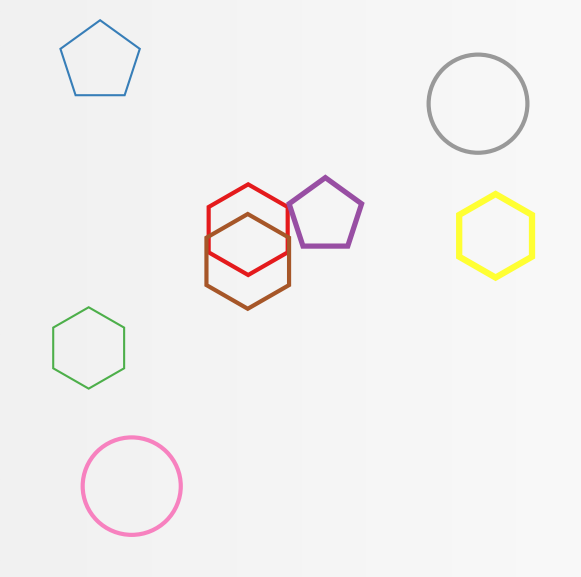[{"shape": "hexagon", "thickness": 2, "radius": 0.39, "center": [0.427, 0.601]}, {"shape": "pentagon", "thickness": 1, "radius": 0.36, "center": [0.172, 0.892]}, {"shape": "hexagon", "thickness": 1, "radius": 0.35, "center": [0.153, 0.397]}, {"shape": "pentagon", "thickness": 2.5, "radius": 0.33, "center": [0.56, 0.626]}, {"shape": "hexagon", "thickness": 3, "radius": 0.36, "center": [0.853, 0.591]}, {"shape": "hexagon", "thickness": 2, "radius": 0.41, "center": [0.426, 0.547]}, {"shape": "circle", "thickness": 2, "radius": 0.42, "center": [0.227, 0.157]}, {"shape": "circle", "thickness": 2, "radius": 0.42, "center": [0.822, 0.82]}]